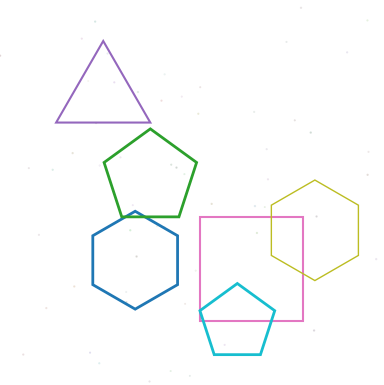[{"shape": "hexagon", "thickness": 2, "radius": 0.64, "center": [0.351, 0.324]}, {"shape": "pentagon", "thickness": 2, "radius": 0.63, "center": [0.39, 0.539]}, {"shape": "triangle", "thickness": 1.5, "radius": 0.71, "center": [0.268, 0.752]}, {"shape": "square", "thickness": 1.5, "radius": 0.67, "center": [0.654, 0.301]}, {"shape": "hexagon", "thickness": 1, "radius": 0.65, "center": [0.818, 0.402]}, {"shape": "pentagon", "thickness": 2, "radius": 0.51, "center": [0.616, 0.161]}]